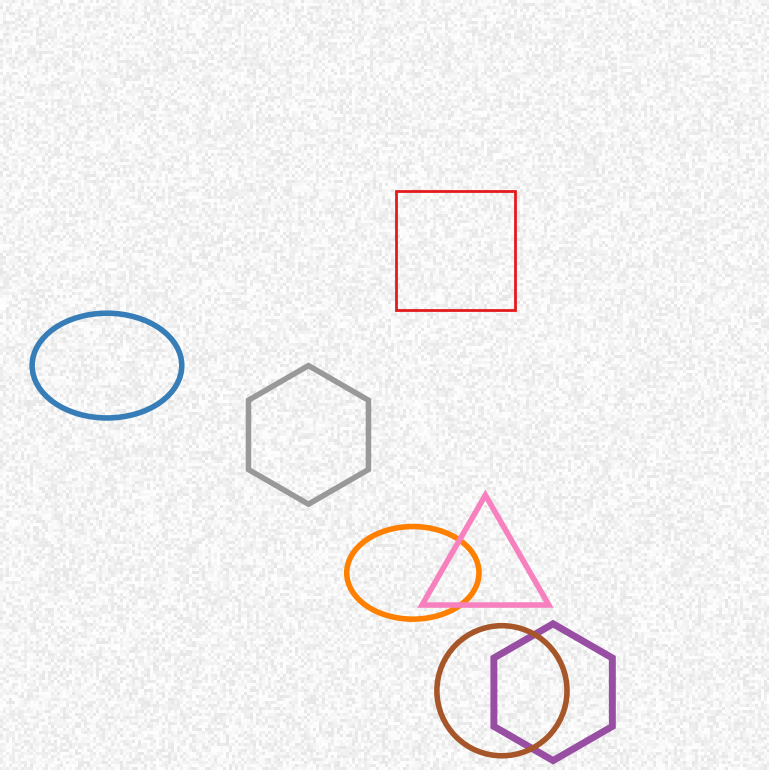[{"shape": "square", "thickness": 1, "radius": 0.39, "center": [0.591, 0.675]}, {"shape": "oval", "thickness": 2, "radius": 0.49, "center": [0.139, 0.525]}, {"shape": "hexagon", "thickness": 2.5, "radius": 0.44, "center": [0.718, 0.101]}, {"shape": "oval", "thickness": 2, "radius": 0.43, "center": [0.536, 0.256]}, {"shape": "circle", "thickness": 2, "radius": 0.42, "center": [0.652, 0.103]}, {"shape": "triangle", "thickness": 2, "radius": 0.48, "center": [0.63, 0.262]}, {"shape": "hexagon", "thickness": 2, "radius": 0.45, "center": [0.401, 0.435]}]